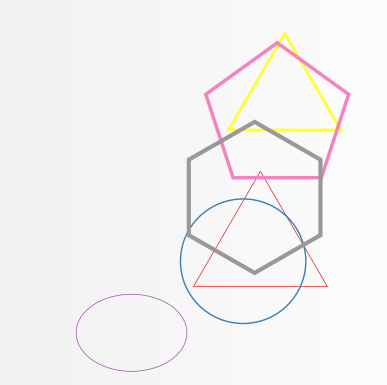[{"shape": "triangle", "thickness": 0.5, "radius": 1.0, "center": [0.672, 0.355]}, {"shape": "circle", "thickness": 1, "radius": 0.81, "center": [0.627, 0.321]}, {"shape": "oval", "thickness": 0.5, "radius": 0.71, "center": [0.339, 0.136]}, {"shape": "triangle", "thickness": 2, "radius": 0.84, "center": [0.735, 0.746]}, {"shape": "pentagon", "thickness": 2.5, "radius": 0.97, "center": [0.715, 0.695]}, {"shape": "hexagon", "thickness": 3, "radius": 0.98, "center": [0.657, 0.487]}]